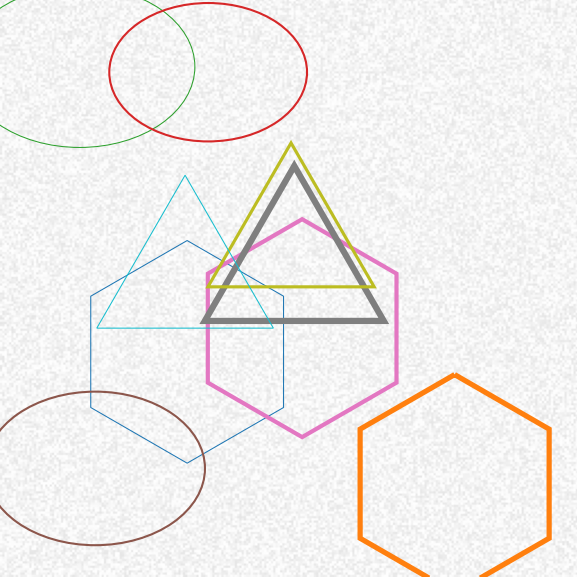[{"shape": "hexagon", "thickness": 0.5, "radius": 0.96, "center": [0.324, 0.39]}, {"shape": "hexagon", "thickness": 2.5, "radius": 0.94, "center": [0.787, 0.162]}, {"shape": "oval", "thickness": 0.5, "radius": 1.0, "center": [0.138, 0.884]}, {"shape": "oval", "thickness": 1, "radius": 0.86, "center": [0.36, 0.874]}, {"shape": "oval", "thickness": 1, "radius": 0.95, "center": [0.165, 0.188]}, {"shape": "hexagon", "thickness": 2, "radius": 0.94, "center": [0.523, 0.431]}, {"shape": "triangle", "thickness": 3, "radius": 0.89, "center": [0.51, 0.533]}, {"shape": "triangle", "thickness": 1.5, "radius": 0.83, "center": [0.504, 0.586]}, {"shape": "triangle", "thickness": 0.5, "radius": 0.88, "center": [0.32, 0.519]}]